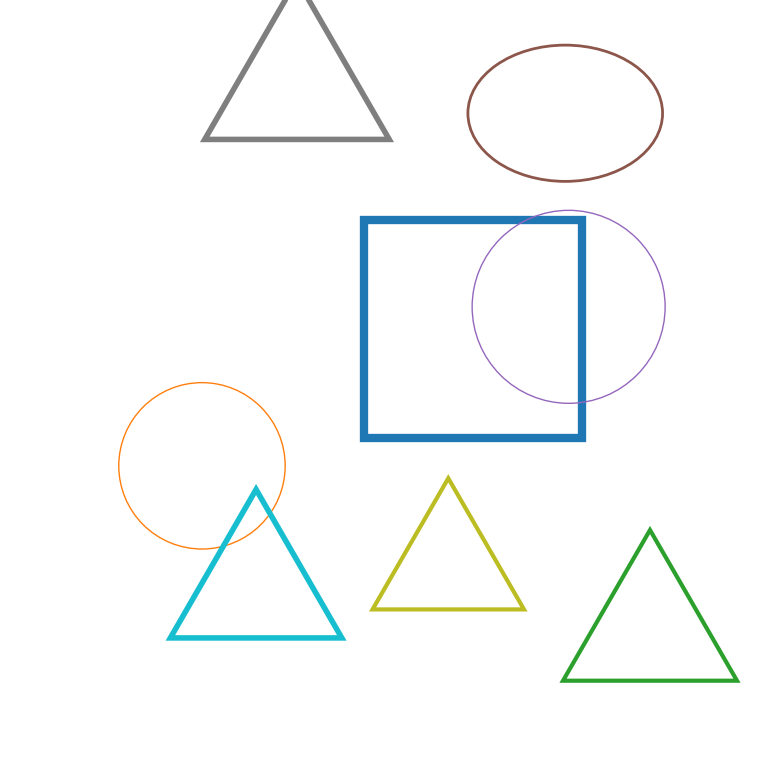[{"shape": "square", "thickness": 3, "radius": 0.71, "center": [0.615, 0.572]}, {"shape": "circle", "thickness": 0.5, "radius": 0.54, "center": [0.262, 0.395]}, {"shape": "triangle", "thickness": 1.5, "radius": 0.65, "center": [0.844, 0.181]}, {"shape": "circle", "thickness": 0.5, "radius": 0.63, "center": [0.738, 0.602]}, {"shape": "oval", "thickness": 1, "radius": 0.63, "center": [0.734, 0.853]}, {"shape": "triangle", "thickness": 2, "radius": 0.69, "center": [0.386, 0.888]}, {"shape": "triangle", "thickness": 1.5, "radius": 0.57, "center": [0.582, 0.265]}, {"shape": "triangle", "thickness": 2, "radius": 0.64, "center": [0.333, 0.236]}]